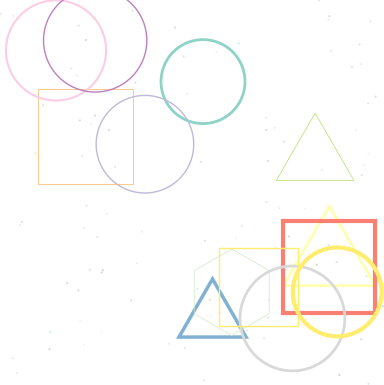[{"shape": "circle", "thickness": 2, "radius": 0.55, "center": [0.527, 0.788]}, {"shape": "triangle", "thickness": 2, "radius": 0.69, "center": [0.855, 0.327]}, {"shape": "circle", "thickness": 1, "radius": 0.63, "center": [0.376, 0.625]}, {"shape": "square", "thickness": 3, "radius": 0.6, "center": [0.854, 0.306]}, {"shape": "triangle", "thickness": 2.5, "radius": 0.5, "center": [0.552, 0.175]}, {"shape": "square", "thickness": 0.5, "radius": 0.62, "center": [0.222, 0.646]}, {"shape": "triangle", "thickness": 0.5, "radius": 0.58, "center": [0.818, 0.589]}, {"shape": "circle", "thickness": 1.5, "radius": 0.65, "center": [0.145, 0.869]}, {"shape": "circle", "thickness": 2, "radius": 0.68, "center": [0.76, 0.173]}, {"shape": "circle", "thickness": 1, "radius": 0.67, "center": [0.247, 0.895]}, {"shape": "hexagon", "thickness": 0.5, "radius": 0.56, "center": [0.602, 0.241]}, {"shape": "circle", "thickness": 3, "radius": 0.58, "center": [0.876, 0.242]}, {"shape": "square", "thickness": 1, "radius": 0.51, "center": [0.672, 0.255]}]